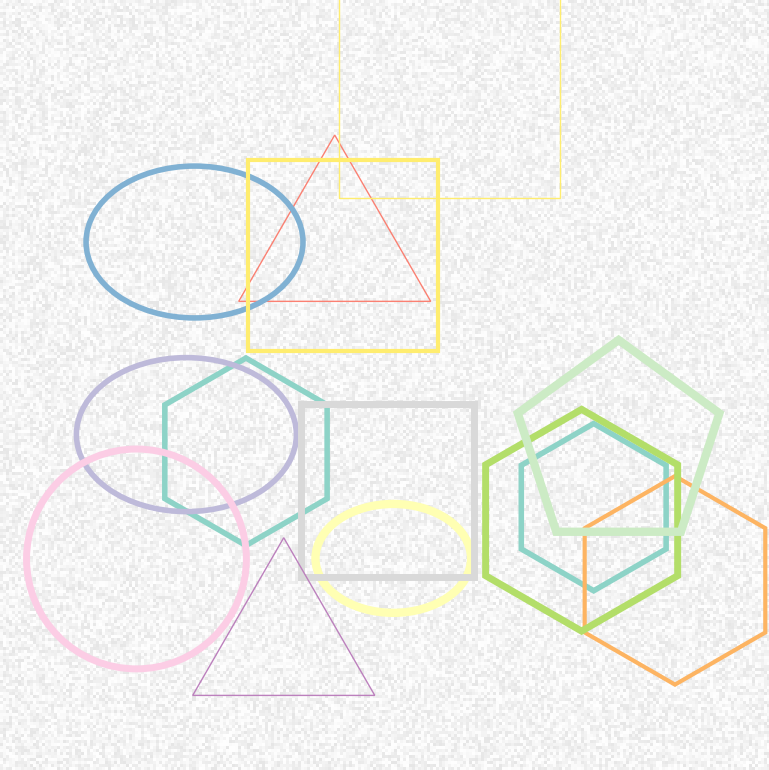[{"shape": "hexagon", "thickness": 2, "radius": 0.61, "center": [0.319, 0.413]}, {"shape": "hexagon", "thickness": 2, "radius": 0.54, "center": [0.771, 0.341]}, {"shape": "oval", "thickness": 3, "radius": 0.51, "center": [0.511, 0.275]}, {"shape": "oval", "thickness": 2, "radius": 0.71, "center": [0.242, 0.436]}, {"shape": "triangle", "thickness": 0.5, "radius": 0.72, "center": [0.435, 0.681]}, {"shape": "oval", "thickness": 2, "radius": 0.7, "center": [0.253, 0.686]}, {"shape": "hexagon", "thickness": 1.5, "radius": 0.68, "center": [0.877, 0.246]}, {"shape": "hexagon", "thickness": 2.5, "radius": 0.72, "center": [0.755, 0.324]}, {"shape": "circle", "thickness": 2.5, "radius": 0.71, "center": [0.177, 0.274]}, {"shape": "square", "thickness": 2.5, "radius": 0.56, "center": [0.504, 0.363]}, {"shape": "triangle", "thickness": 0.5, "radius": 0.68, "center": [0.368, 0.165]}, {"shape": "pentagon", "thickness": 3, "radius": 0.69, "center": [0.803, 0.421]}, {"shape": "square", "thickness": 1.5, "radius": 0.62, "center": [0.446, 0.668]}, {"shape": "square", "thickness": 0.5, "radius": 0.72, "center": [0.584, 0.886]}]